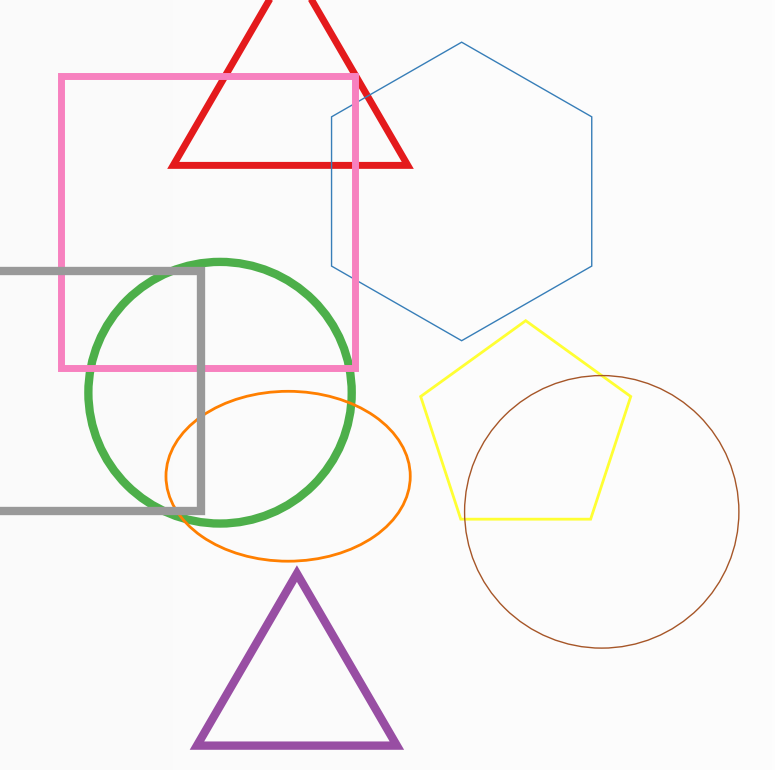[{"shape": "triangle", "thickness": 2.5, "radius": 0.87, "center": [0.375, 0.873]}, {"shape": "hexagon", "thickness": 0.5, "radius": 0.97, "center": [0.596, 0.751]}, {"shape": "circle", "thickness": 3, "radius": 0.85, "center": [0.284, 0.49]}, {"shape": "triangle", "thickness": 3, "radius": 0.74, "center": [0.383, 0.106]}, {"shape": "oval", "thickness": 1, "radius": 0.79, "center": [0.372, 0.381]}, {"shape": "pentagon", "thickness": 1, "radius": 0.71, "center": [0.678, 0.441]}, {"shape": "circle", "thickness": 0.5, "radius": 0.88, "center": [0.776, 0.335]}, {"shape": "square", "thickness": 2.5, "radius": 0.95, "center": [0.268, 0.712]}, {"shape": "square", "thickness": 3, "radius": 0.78, "center": [0.104, 0.492]}]